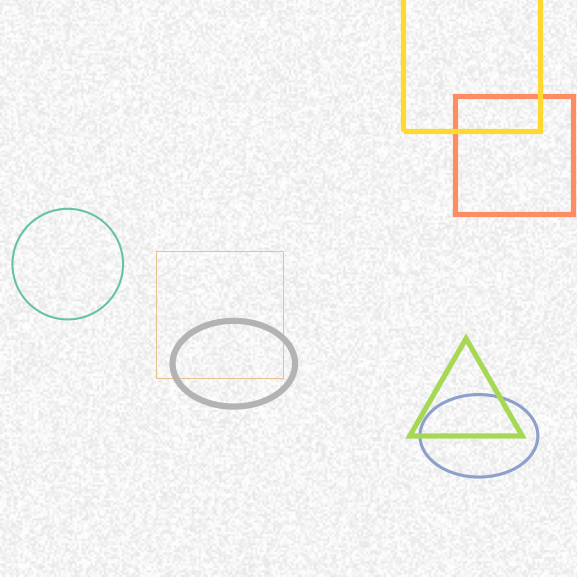[{"shape": "circle", "thickness": 1, "radius": 0.48, "center": [0.117, 0.542]}, {"shape": "square", "thickness": 2.5, "radius": 0.51, "center": [0.89, 0.73]}, {"shape": "oval", "thickness": 1.5, "radius": 0.51, "center": [0.829, 0.244]}, {"shape": "triangle", "thickness": 2.5, "radius": 0.56, "center": [0.807, 0.3]}, {"shape": "square", "thickness": 2.5, "radius": 0.6, "center": [0.816, 0.892]}, {"shape": "square", "thickness": 0.5, "radius": 0.55, "center": [0.38, 0.455]}, {"shape": "oval", "thickness": 3, "radius": 0.53, "center": [0.405, 0.369]}]